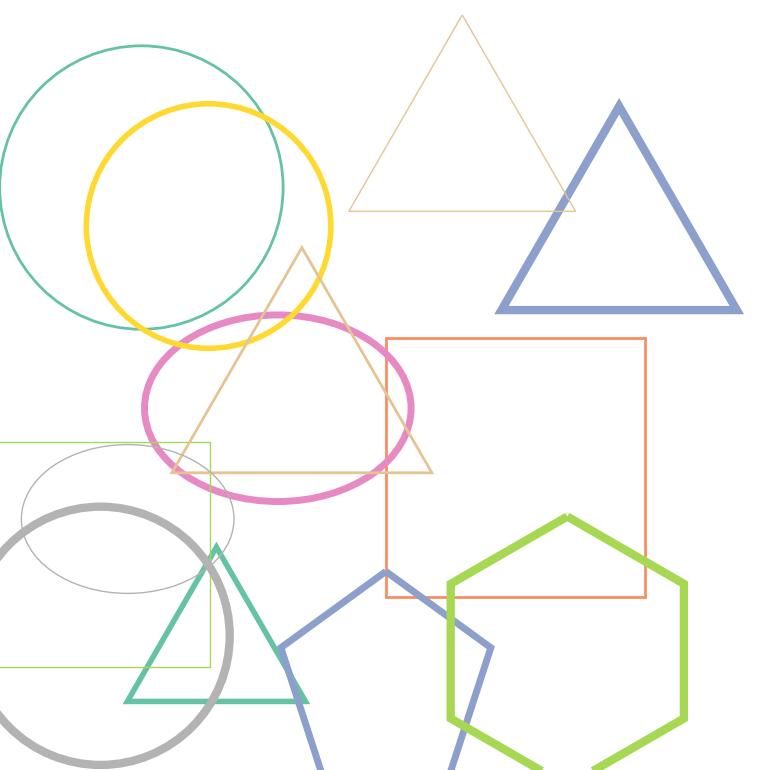[{"shape": "triangle", "thickness": 2, "radius": 0.67, "center": [0.281, 0.156]}, {"shape": "circle", "thickness": 1, "radius": 0.92, "center": [0.184, 0.756]}, {"shape": "square", "thickness": 1, "radius": 0.84, "center": [0.67, 0.393]}, {"shape": "triangle", "thickness": 3, "radius": 0.88, "center": [0.804, 0.686]}, {"shape": "pentagon", "thickness": 2.5, "radius": 0.72, "center": [0.501, 0.115]}, {"shape": "oval", "thickness": 2.5, "radius": 0.87, "center": [0.361, 0.47]}, {"shape": "square", "thickness": 0.5, "radius": 0.73, "center": [0.127, 0.28]}, {"shape": "hexagon", "thickness": 3, "radius": 0.87, "center": [0.737, 0.154]}, {"shape": "circle", "thickness": 2, "radius": 0.79, "center": [0.271, 0.706]}, {"shape": "triangle", "thickness": 1, "radius": 0.97, "center": [0.392, 0.483]}, {"shape": "triangle", "thickness": 0.5, "radius": 0.85, "center": [0.6, 0.811]}, {"shape": "oval", "thickness": 0.5, "radius": 0.69, "center": [0.166, 0.326]}, {"shape": "circle", "thickness": 3, "radius": 0.84, "center": [0.131, 0.174]}]